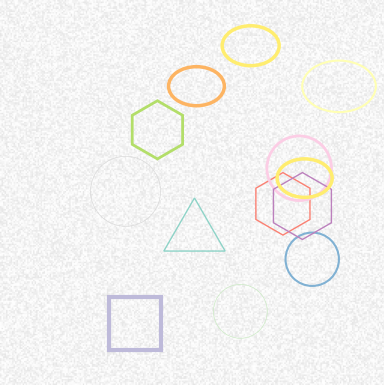[{"shape": "triangle", "thickness": 1, "radius": 0.46, "center": [0.505, 0.394]}, {"shape": "oval", "thickness": 1.5, "radius": 0.48, "center": [0.881, 0.776]}, {"shape": "square", "thickness": 3, "radius": 0.34, "center": [0.351, 0.16]}, {"shape": "hexagon", "thickness": 1, "radius": 0.41, "center": [0.735, 0.471]}, {"shape": "circle", "thickness": 1.5, "radius": 0.35, "center": [0.811, 0.327]}, {"shape": "oval", "thickness": 2.5, "radius": 0.36, "center": [0.51, 0.776]}, {"shape": "hexagon", "thickness": 2, "radius": 0.38, "center": [0.409, 0.663]}, {"shape": "circle", "thickness": 2, "radius": 0.42, "center": [0.777, 0.563]}, {"shape": "circle", "thickness": 0.5, "radius": 0.45, "center": [0.326, 0.503]}, {"shape": "hexagon", "thickness": 1, "radius": 0.43, "center": [0.785, 0.465]}, {"shape": "circle", "thickness": 0.5, "radius": 0.35, "center": [0.624, 0.191]}, {"shape": "oval", "thickness": 2.5, "radius": 0.36, "center": [0.791, 0.537]}, {"shape": "oval", "thickness": 2.5, "radius": 0.37, "center": [0.651, 0.881]}]